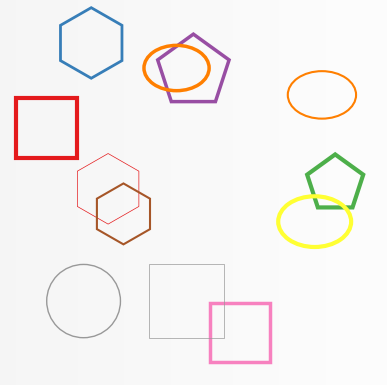[{"shape": "square", "thickness": 3, "radius": 0.39, "center": [0.12, 0.668]}, {"shape": "hexagon", "thickness": 0.5, "radius": 0.46, "center": [0.279, 0.51]}, {"shape": "hexagon", "thickness": 2, "radius": 0.46, "center": [0.235, 0.888]}, {"shape": "pentagon", "thickness": 3, "radius": 0.38, "center": [0.865, 0.523]}, {"shape": "pentagon", "thickness": 2.5, "radius": 0.48, "center": [0.499, 0.814]}, {"shape": "oval", "thickness": 2.5, "radius": 0.42, "center": [0.456, 0.823]}, {"shape": "oval", "thickness": 1.5, "radius": 0.44, "center": [0.831, 0.754]}, {"shape": "oval", "thickness": 3, "radius": 0.47, "center": [0.812, 0.424]}, {"shape": "hexagon", "thickness": 1.5, "radius": 0.4, "center": [0.319, 0.444]}, {"shape": "square", "thickness": 2.5, "radius": 0.38, "center": [0.619, 0.136]}, {"shape": "square", "thickness": 0.5, "radius": 0.48, "center": [0.481, 0.218]}, {"shape": "circle", "thickness": 1, "radius": 0.48, "center": [0.216, 0.218]}]